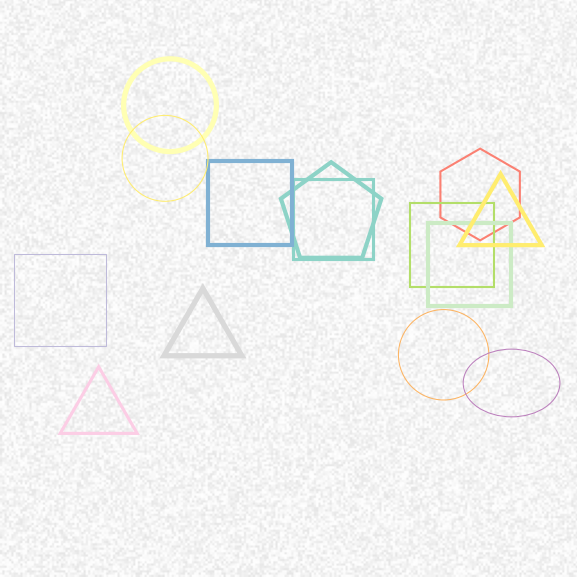[{"shape": "pentagon", "thickness": 2, "radius": 0.46, "center": [0.573, 0.627]}, {"shape": "square", "thickness": 1.5, "radius": 0.35, "center": [0.577, 0.62]}, {"shape": "circle", "thickness": 2.5, "radius": 0.4, "center": [0.294, 0.817]}, {"shape": "square", "thickness": 0.5, "radius": 0.4, "center": [0.104, 0.479]}, {"shape": "hexagon", "thickness": 1, "radius": 0.4, "center": [0.831, 0.662]}, {"shape": "square", "thickness": 2, "radius": 0.36, "center": [0.433, 0.648]}, {"shape": "circle", "thickness": 0.5, "radius": 0.39, "center": [0.768, 0.385]}, {"shape": "square", "thickness": 1, "radius": 0.36, "center": [0.783, 0.575]}, {"shape": "triangle", "thickness": 1.5, "radius": 0.38, "center": [0.171, 0.287]}, {"shape": "triangle", "thickness": 2.5, "radius": 0.39, "center": [0.351, 0.422]}, {"shape": "oval", "thickness": 0.5, "radius": 0.42, "center": [0.886, 0.336]}, {"shape": "square", "thickness": 2, "radius": 0.36, "center": [0.813, 0.542]}, {"shape": "triangle", "thickness": 2, "radius": 0.41, "center": [0.867, 0.616]}, {"shape": "circle", "thickness": 0.5, "radius": 0.37, "center": [0.286, 0.725]}]